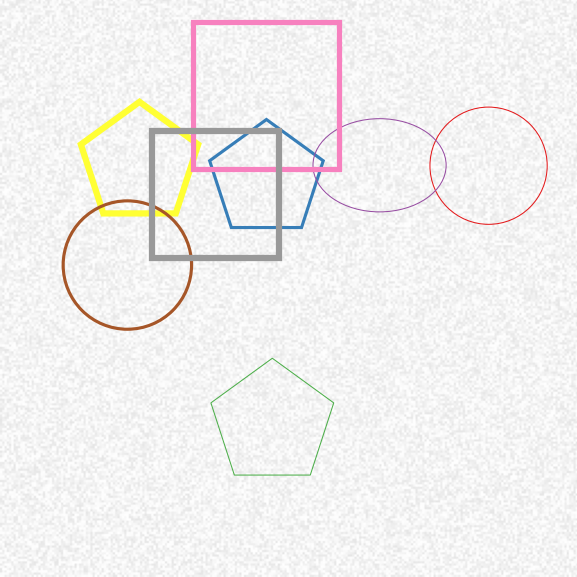[{"shape": "circle", "thickness": 0.5, "radius": 0.51, "center": [0.846, 0.712]}, {"shape": "pentagon", "thickness": 1.5, "radius": 0.52, "center": [0.461, 0.689]}, {"shape": "pentagon", "thickness": 0.5, "radius": 0.56, "center": [0.472, 0.267]}, {"shape": "oval", "thickness": 0.5, "radius": 0.58, "center": [0.657, 0.713]}, {"shape": "pentagon", "thickness": 3, "radius": 0.53, "center": [0.242, 0.716]}, {"shape": "circle", "thickness": 1.5, "radius": 0.56, "center": [0.221, 0.54]}, {"shape": "square", "thickness": 2.5, "radius": 0.63, "center": [0.461, 0.834]}, {"shape": "square", "thickness": 3, "radius": 0.55, "center": [0.373, 0.662]}]